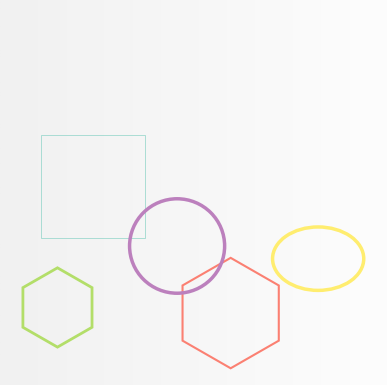[{"shape": "square", "thickness": 0.5, "radius": 0.67, "center": [0.241, 0.516]}, {"shape": "hexagon", "thickness": 1.5, "radius": 0.72, "center": [0.595, 0.187]}, {"shape": "hexagon", "thickness": 2, "radius": 0.51, "center": [0.148, 0.201]}, {"shape": "circle", "thickness": 2.5, "radius": 0.61, "center": [0.457, 0.361]}, {"shape": "oval", "thickness": 2.5, "radius": 0.59, "center": [0.821, 0.328]}]